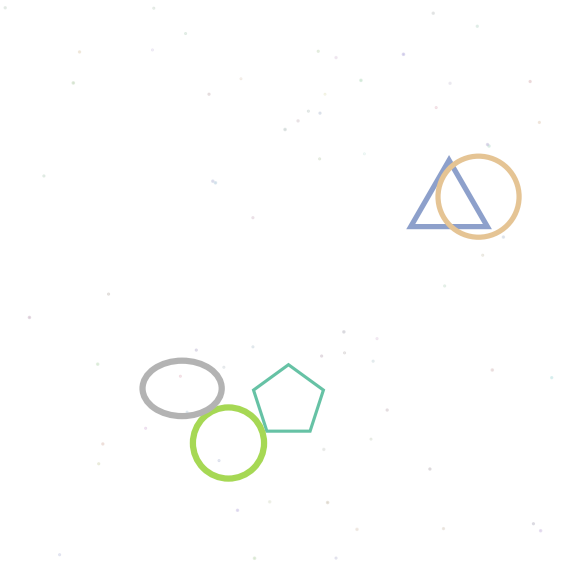[{"shape": "pentagon", "thickness": 1.5, "radius": 0.32, "center": [0.5, 0.304]}, {"shape": "triangle", "thickness": 2.5, "radius": 0.38, "center": [0.778, 0.645]}, {"shape": "circle", "thickness": 3, "radius": 0.31, "center": [0.396, 0.232]}, {"shape": "circle", "thickness": 2.5, "radius": 0.35, "center": [0.829, 0.659]}, {"shape": "oval", "thickness": 3, "radius": 0.34, "center": [0.315, 0.327]}]